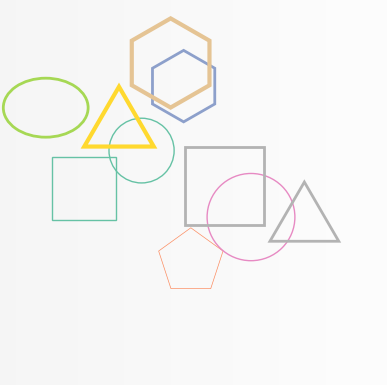[{"shape": "circle", "thickness": 1, "radius": 0.42, "center": [0.365, 0.609]}, {"shape": "square", "thickness": 1, "radius": 0.41, "center": [0.217, 0.511]}, {"shape": "pentagon", "thickness": 0.5, "radius": 0.44, "center": [0.492, 0.321]}, {"shape": "hexagon", "thickness": 2, "radius": 0.46, "center": [0.474, 0.776]}, {"shape": "circle", "thickness": 1, "radius": 0.57, "center": [0.648, 0.436]}, {"shape": "oval", "thickness": 2, "radius": 0.55, "center": [0.118, 0.72]}, {"shape": "triangle", "thickness": 3, "radius": 0.52, "center": [0.307, 0.671]}, {"shape": "hexagon", "thickness": 3, "radius": 0.58, "center": [0.44, 0.836]}, {"shape": "triangle", "thickness": 2, "radius": 0.51, "center": [0.785, 0.425]}, {"shape": "square", "thickness": 2, "radius": 0.51, "center": [0.579, 0.517]}]